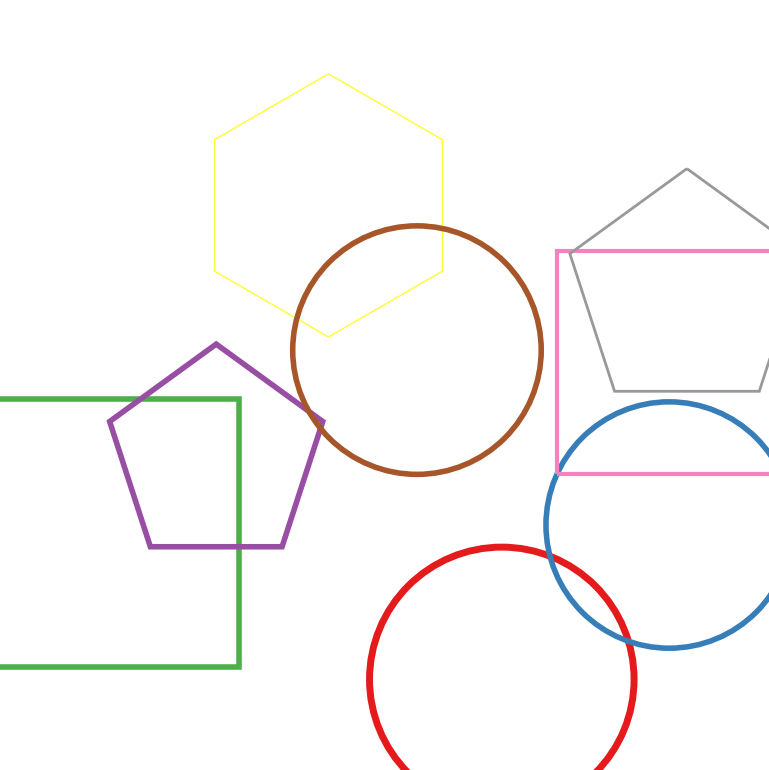[{"shape": "circle", "thickness": 2.5, "radius": 0.86, "center": [0.652, 0.118]}, {"shape": "circle", "thickness": 2, "radius": 0.8, "center": [0.869, 0.318]}, {"shape": "square", "thickness": 2, "radius": 0.87, "center": [0.137, 0.308]}, {"shape": "pentagon", "thickness": 2, "radius": 0.73, "center": [0.281, 0.408]}, {"shape": "hexagon", "thickness": 0.5, "radius": 0.85, "center": [0.427, 0.733]}, {"shape": "circle", "thickness": 2, "radius": 0.81, "center": [0.542, 0.545]}, {"shape": "square", "thickness": 1.5, "radius": 0.72, "center": [0.869, 0.529]}, {"shape": "pentagon", "thickness": 1, "radius": 0.8, "center": [0.892, 0.621]}]